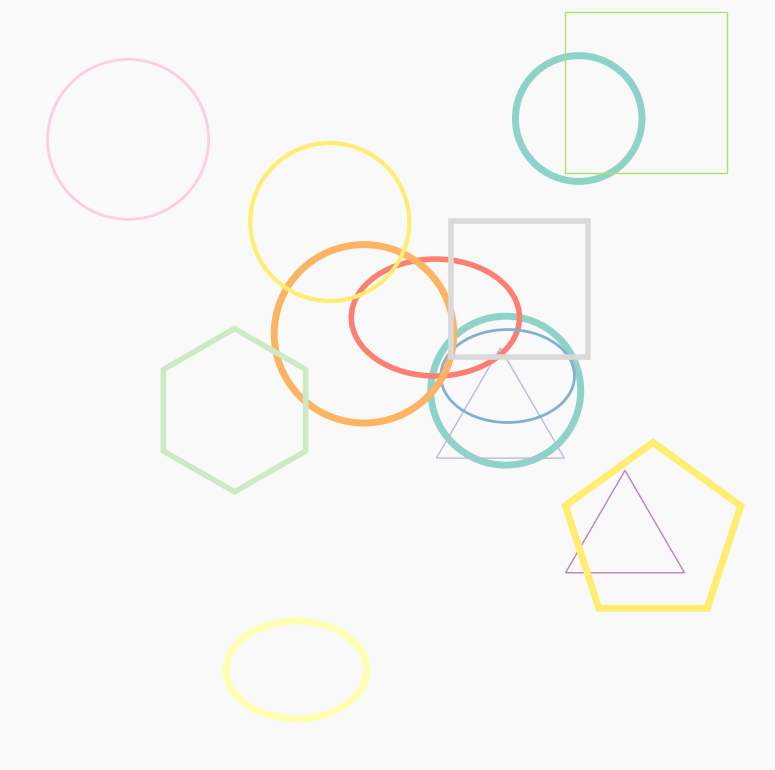[{"shape": "circle", "thickness": 2.5, "radius": 0.41, "center": [0.747, 0.846]}, {"shape": "circle", "thickness": 2.5, "radius": 0.48, "center": [0.653, 0.493]}, {"shape": "oval", "thickness": 2.5, "radius": 0.45, "center": [0.382, 0.13]}, {"shape": "triangle", "thickness": 0.5, "radius": 0.48, "center": [0.646, 0.453]}, {"shape": "oval", "thickness": 2, "radius": 0.54, "center": [0.562, 0.588]}, {"shape": "oval", "thickness": 1, "radius": 0.43, "center": [0.655, 0.512]}, {"shape": "circle", "thickness": 2.5, "radius": 0.58, "center": [0.47, 0.566]}, {"shape": "square", "thickness": 0.5, "radius": 0.52, "center": [0.834, 0.88]}, {"shape": "circle", "thickness": 1, "radius": 0.52, "center": [0.165, 0.819]}, {"shape": "square", "thickness": 2, "radius": 0.44, "center": [0.67, 0.625]}, {"shape": "triangle", "thickness": 0.5, "radius": 0.44, "center": [0.806, 0.3]}, {"shape": "hexagon", "thickness": 2, "radius": 0.53, "center": [0.303, 0.467]}, {"shape": "circle", "thickness": 1.5, "radius": 0.51, "center": [0.426, 0.712]}, {"shape": "pentagon", "thickness": 2.5, "radius": 0.6, "center": [0.843, 0.306]}]